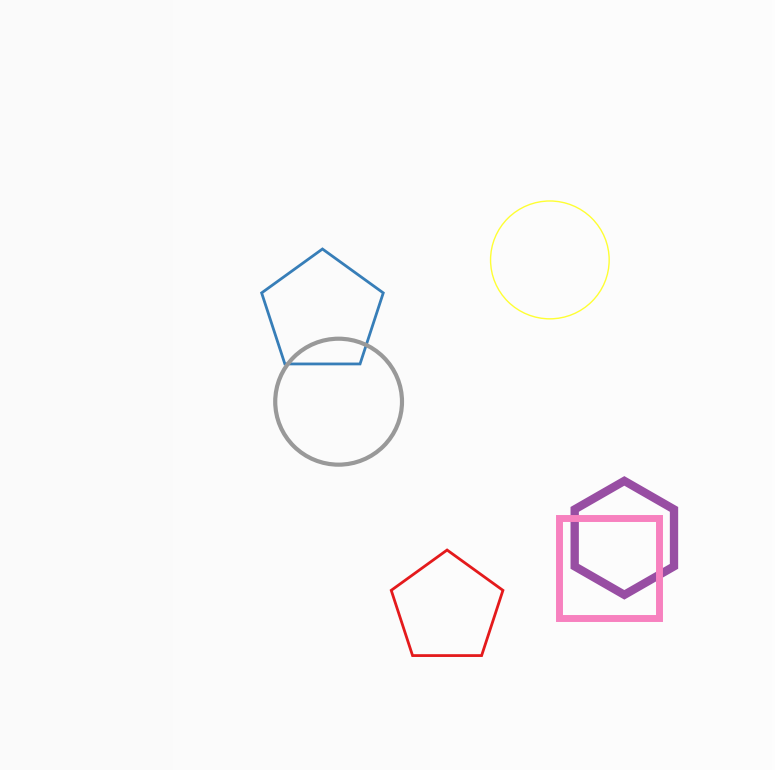[{"shape": "pentagon", "thickness": 1, "radius": 0.38, "center": [0.577, 0.21]}, {"shape": "pentagon", "thickness": 1, "radius": 0.41, "center": [0.416, 0.594]}, {"shape": "hexagon", "thickness": 3, "radius": 0.37, "center": [0.806, 0.301]}, {"shape": "circle", "thickness": 0.5, "radius": 0.38, "center": [0.709, 0.662]}, {"shape": "square", "thickness": 2.5, "radius": 0.33, "center": [0.786, 0.262]}, {"shape": "circle", "thickness": 1.5, "radius": 0.41, "center": [0.437, 0.478]}]